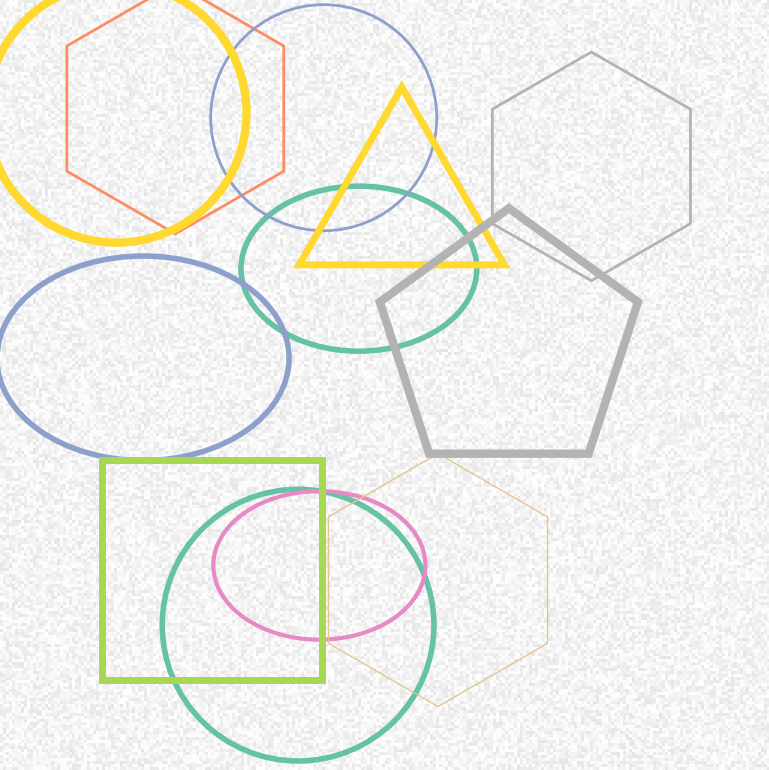[{"shape": "circle", "thickness": 2, "radius": 0.88, "center": [0.387, 0.188]}, {"shape": "oval", "thickness": 2, "radius": 0.77, "center": [0.466, 0.651]}, {"shape": "hexagon", "thickness": 1, "radius": 0.81, "center": [0.228, 0.859]}, {"shape": "circle", "thickness": 1, "radius": 0.73, "center": [0.42, 0.847]}, {"shape": "oval", "thickness": 2, "radius": 0.95, "center": [0.186, 0.535]}, {"shape": "oval", "thickness": 1.5, "radius": 0.69, "center": [0.415, 0.266]}, {"shape": "square", "thickness": 2.5, "radius": 0.71, "center": [0.275, 0.259]}, {"shape": "circle", "thickness": 3, "radius": 0.84, "center": [0.151, 0.854]}, {"shape": "triangle", "thickness": 2.5, "radius": 0.77, "center": [0.522, 0.733]}, {"shape": "hexagon", "thickness": 0.5, "radius": 0.82, "center": [0.569, 0.247]}, {"shape": "hexagon", "thickness": 1, "radius": 0.74, "center": [0.768, 0.784]}, {"shape": "pentagon", "thickness": 3, "radius": 0.88, "center": [0.661, 0.553]}]